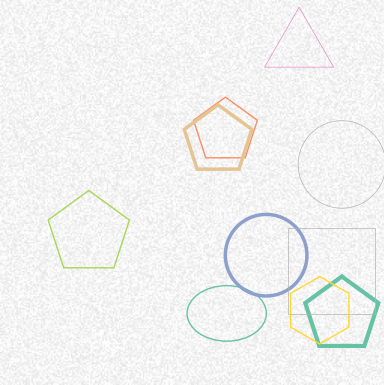[{"shape": "oval", "thickness": 1, "radius": 0.51, "center": [0.589, 0.186]}, {"shape": "pentagon", "thickness": 3, "radius": 0.5, "center": [0.888, 0.182]}, {"shape": "pentagon", "thickness": 1, "radius": 0.44, "center": [0.586, 0.661]}, {"shape": "circle", "thickness": 2.5, "radius": 0.53, "center": [0.691, 0.337]}, {"shape": "triangle", "thickness": 0.5, "radius": 0.52, "center": [0.777, 0.877]}, {"shape": "pentagon", "thickness": 1, "radius": 0.55, "center": [0.231, 0.394]}, {"shape": "hexagon", "thickness": 1, "radius": 0.44, "center": [0.83, 0.194]}, {"shape": "pentagon", "thickness": 2.5, "radius": 0.46, "center": [0.566, 0.635]}, {"shape": "circle", "thickness": 0.5, "radius": 0.57, "center": [0.888, 0.573]}, {"shape": "square", "thickness": 0.5, "radius": 0.56, "center": [0.86, 0.296]}]